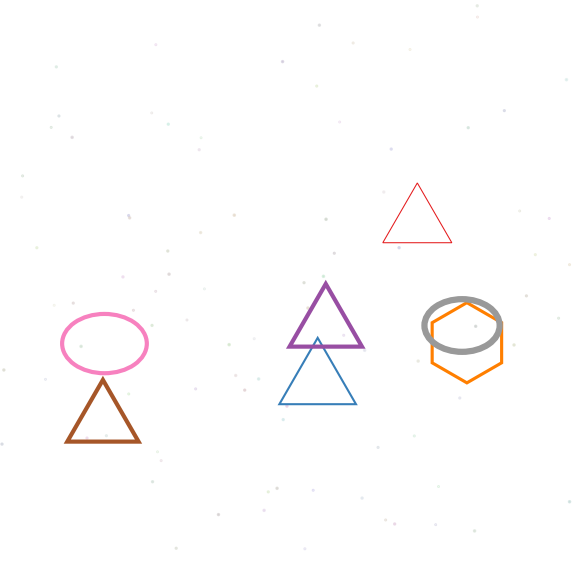[{"shape": "triangle", "thickness": 0.5, "radius": 0.35, "center": [0.723, 0.613]}, {"shape": "triangle", "thickness": 1, "radius": 0.38, "center": [0.55, 0.338]}, {"shape": "triangle", "thickness": 2, "radius": 0.36, "center": [0.564, 0.435]}, {"shape": "hexagon", "thickness": 1.5, "radius": 0.35, "center": [0.808, 0.406]}, {"shape": "triangle", "thickness": 2, "radius": 0.36, "center": [0.178, 0.27]}, {"shape": "oval", "thickness": 2, "radius": 0.37, "center": [0.181, 0.404]}, {"shape": "oval", "thickness": 3, "radius": 0.33, "center": [0.8, 0.435]}]